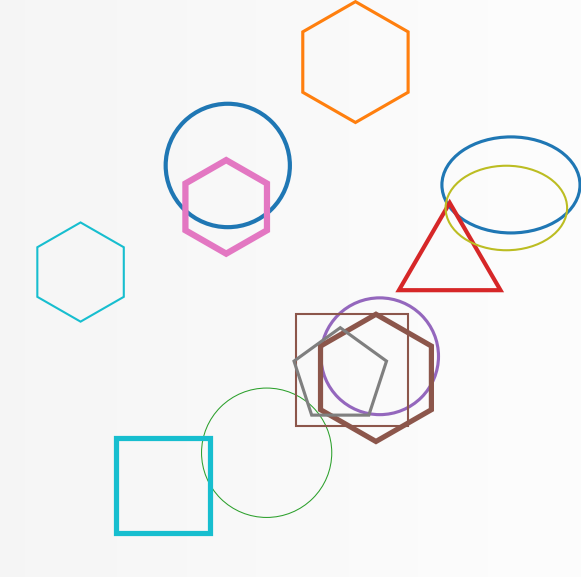[{"shape": "oval", "thickness": 1.5, "radius": 0.59, "center": [0.879, 0.679]}, {"shape": "circle", "thickness": 2, "radius": 0.53, "center": [0.392, 0.713]}, {"shape": "hexagon", "thickness": 1.5, "radius": 0.52, "center": [0.612, 0.892]}, {"shape": "circle", "thickness": 0.5, "radius": 0.56, "center": [0.459, 0.215]}, {"shape": "triangle", "thickness": 2, "radius": 0.5, "center": [0.774, 0.547]}, {"shape": "circle", "thickness": 1.5, "radius": 0.51, "center": [0.653, 0.382]}, {"shape": "square", "thickness": 1, "radius": 0.48, "center": [0.605, 0.359]}, {"shape": "hexagon", "thickness": 2.5, "radius": 0.55, "center": [0.647, 0.345]}, {"shape": "hexagon", "thickness": 3, "radius": 0.41, "center": [0.389, 0.641]}, {"shape": "pentagon", "thickness": 1.5, "radius": 0.42, "center": [0.585, 0.348]}, {"shape": "oval", "thickness": 1, "radius": 0.52, "center": [0.871, 0.639]}, {"shape": "hexagon", "thickness": 1, "radius": 0.43, "center": [0.139, 0.528]}, {"shape": "square", "thickness": 2.5, "radius": 0.41, "center": [0.28, 0.158]}]